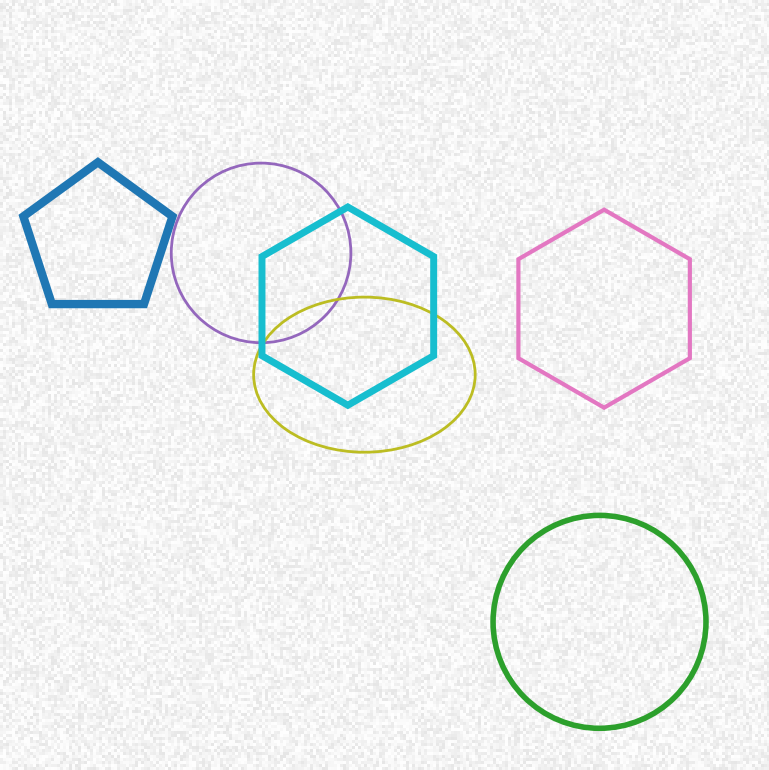[{"shape": "pentagon", "thickness": 3, "radius": 0.51, "center": [0.127, 0.687]}, {"shape": "circle", "thickness": 2, "radius": 0.69, "center": [0.779, 0.192]}, {"shape": "circle", "thickness": 1, "radius": 0.58, "center": [0.339, 0.672]}, {"shape": "hexagon", "thickness": 1.5, "radius": 0.64, "center": [0.785, 0.599]}, {"shape": "oval", "thickness": 1, "radius": 0.72, "center": [0.473, 0.513]}, {"shape": "hexagon", "thickness": 2.5, "radius": 0.64, "center": [0.452, 0.602]}]